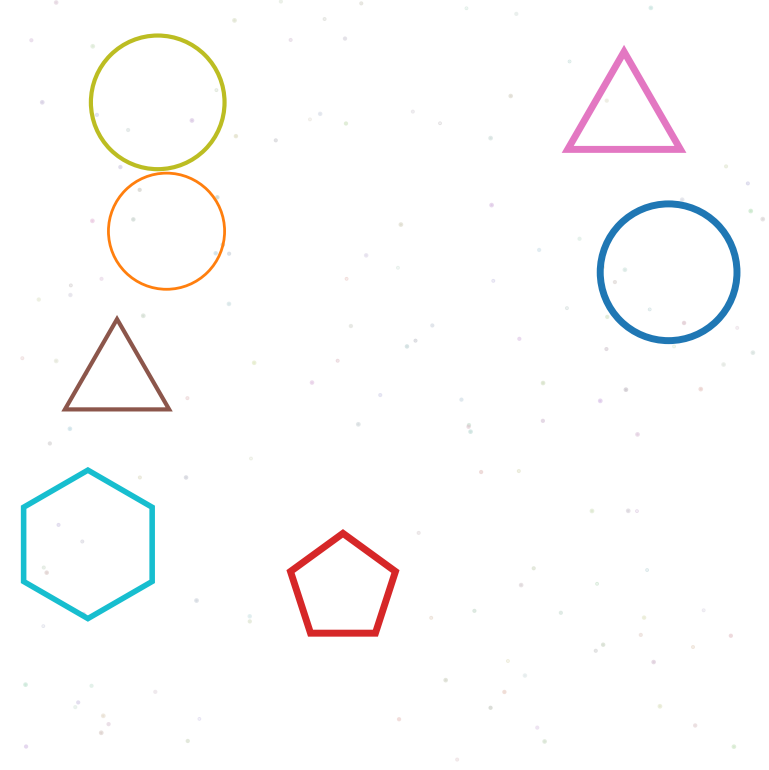[{"shape": "circle", "thickness": 2.5, "radius": 0.44, "center": [0.868, 0.646]}, {"shape": "circle", "thickness": 1, "radius": 0.38, "center": [0.216, 0.7]}, {"shape": "pentagon", "thickness": 2.5, "radius": 0.36, "center": [0.445, 0.236]}, {"shape": "triangle", "thickness": 1.5, "radius": 0.39, "center": [0.152, 0.507]}, {"shape": "triangle", "thickness": 2.5, "radius": 0.42, "center": [0.81, 0.848]}, {"shape": "circle", "thickness": 1.5, "radius": 0.43, "center": [0.205, 0.867]}, {"shape": "hexagon", "thickness": 2, "radius": 0.48, "center": [0.114, 0.293]}]